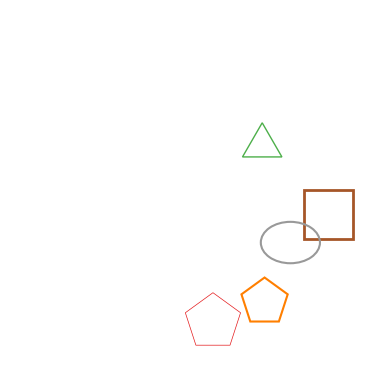[{"shape": "pentagon", "thickness": 0.5, "radius": 0.38, "center": [0.553, 0.164]}, {"shape": "triangle", "thickness": 1, "radius": 0.3, "center": [0.681, 0.622]}, {"shape": "pentagon", "thickness": 1.5, "radius": 0.32, "center": [0.687, 0.216]}, {"shape": "square", "thickness": 2, "radius": 0.32, "center": [0.854, 0.442]}, {"shape": "oval", "thickness": 1.5, "radius": 0.38, "center": [0.754, 0.37]}]